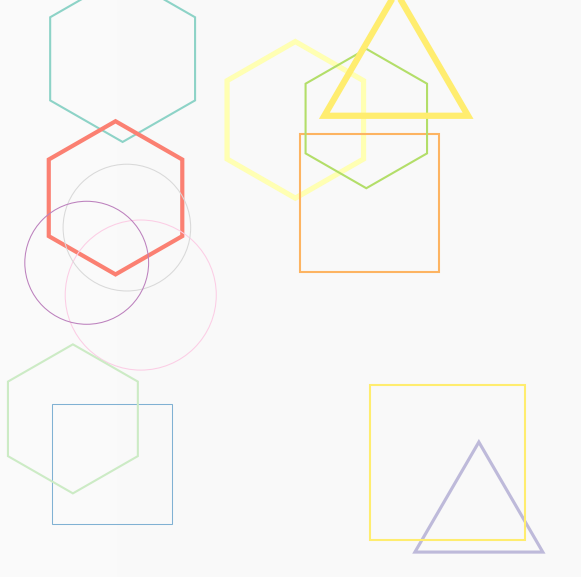[{"shape": "hexagon", "thickness": 1, "radius": 0.72, "center": [0.211, 0.897]}, {"shape": "hexagon", "thickness": 2.5, "radius": 0.68, "center": [0.508, 0.792]}, {"shape": "triangle", "thickness": 1.5, "radius": 0.64, "center": [0.824, 0.107]}, {"shape": "hexagon", "thickness": 2, "radius": 0.66, "center": [0.199, 0.657]}, {"shape": "square", "thickness": 0.5, "radius": 0.52, "center": [0.193, 0.196]}, {"shape": "square", "thickness": 1, "radius": 0.6, "center": [0.636, 0.648]}, {"shape": "hexagon", "thickness": 1, "radius": 0.6, "center": [0.63, 0.794]}, {"shape": "circle", "thickness": 0.5, "radius": 0.65, "center": [0.242, 0.488]}, {"shape": "circle", "thickness": 0.5, "radius": 0.55, "center": [0.218, 0.605]}, {"shape": "circle", "thickness": 0.5, "radius": 0.53, "center": [0.149, 0.544]}, {"shape": "hexagon", "thickness": 1, "radius": 0.65, "center": [0.125, 0.274]}, {"shape": "square", "thickness": 1, "radius": 0.67, "center": [0.77, 0.198]}, {"shape": "triangle", "thickness": 3, "radius": 0.71, "center": [0.682, 0.87]}]